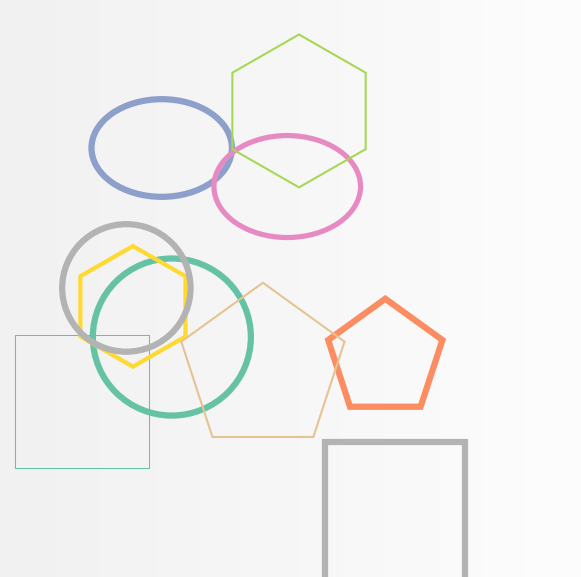[{"shape": "circle", "thickness": 3, "radius": 0.68, "center": [0.296, 0.416]}, {"shape": "square", "thickness": 0.5, "radius": 0.57, "center": [0.141, 0.304]}, {"shape": "pentagon", "thickness": 3, "radius": 0.52, "center": [0.663, 0.378]}, {"shape": "oval", "thickness": 3, "radius": 0.6, "center": [0.278, 0.743]}, {"shape": "oval", "thickness": 2.5, "radius": 0.63, "center": [0.494, 0.676]}, {"shape": "hexagon", "thickness": 1, "radius": 0.66, "center": [0.514, 0.807]}, {"shape": "hexagon", "thickness": 2, "radius": 0.52, "center": [0.229, 0.469]}, {"shape": "pentagon", "thickness": 1, "radius": 0.74, "center": [0.452, 0.362]}, {"shape": "square", "thickness": 3, "radius": 0.61, "center": [0.68, 0.113]}, {"shape": "circle", "thickness": 3, "radius": 0.55, "center": [0.217, 0.501]}]